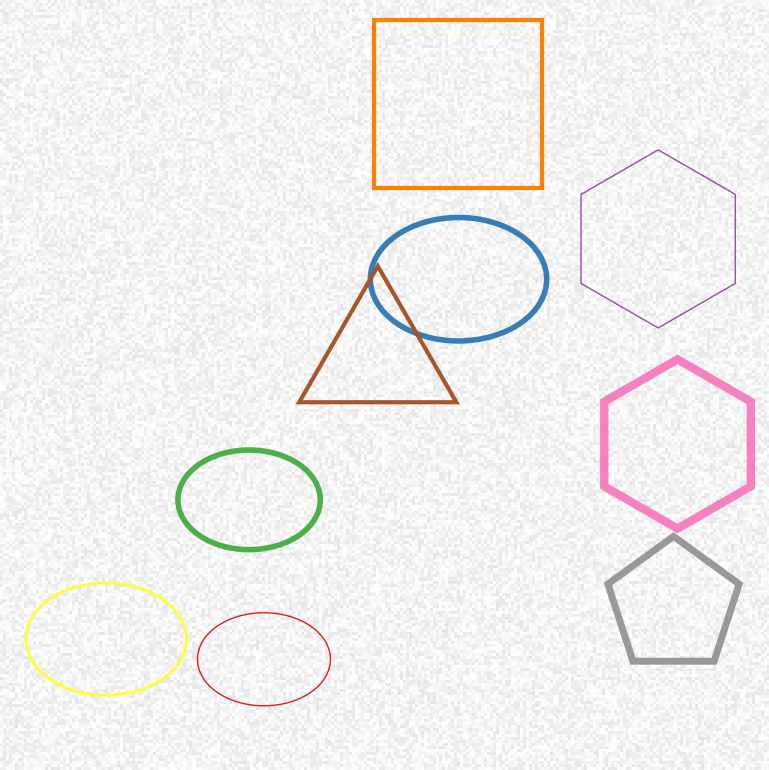[{"shape": "oval", "thickness": 0.5, "radius": 0.43, "center": [0.343, 0.144]}, {"shape": "oval", "thickness": 2, "radius": 0.57, "center": [0.596, 0.637]}, {"shape": "oval", "thickness": 2, "radius": 0.46, "center": [0.323, 0.351]}, {"shape": "hexagon", "thickness": 0.5, "radius": 0.58, "center": [0.855, 0.69]}, {"shape": "square", "thickness": 1.5, "radius": 0.55, "center": [0.595, 0.865]}, {"shape": "oval", "thickness": 1, "radius": 0.52, "center": [0.138, 0.17]}, {"shape": "triangle", "thickness": 1.5, "radius": 0.59, "center": [0.491, 0.537]}, {"shape": "hexagon", "thickness": 3, "radius": 0.55, "center": [0.88, 0.423]}, {"shape": "pentagon", "thickness": 2.5, "radius": 0.45, "center": [0.875, 0.214]}]